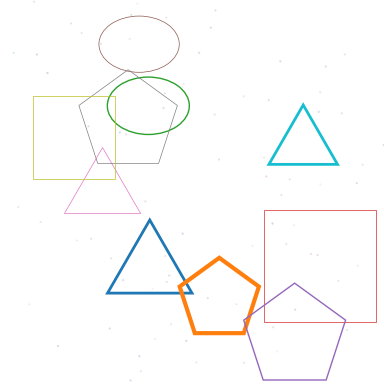[{"shape": "triangle", "thickness": 2, "radius": 0.63, "center": [0.389, 0.302]}, {"shape": "pentagon", "thickness": 3, "radius": 0.54, "center": [0.57, 0.222]}, {"shape": "oval", "thickness": 1, "radius": 0.53, "center": [0.385, 0.725]}, {"shape": "square", "thickness": 0.5, "radius": 0.73, "center": [0.831, 0.309]}, {"shape": "pentagon", "thickness": 1, "radius": 0.7, "center": [0.765, 0.125]}, {"shape": "oval", "thickness": 0.5, "radius": 0.52, "center": [0.361, 0.885]}, {"shape": "triangle", "thickness": 0.5, "radius": 0.57, "center": [0.266, 0.502]}, {"shape": "pentagon", "thickness": 0.5, "radius": 0.67, "center": [0.333, 0.684]}, {"shape": "square", "thickness": 0.5, "radius": 0.54, "center": [0.192, 0.643]}, {"shape": "triangle", "thickness": 2, "radius": 0.51, "center": [0.788, 0.624]}]